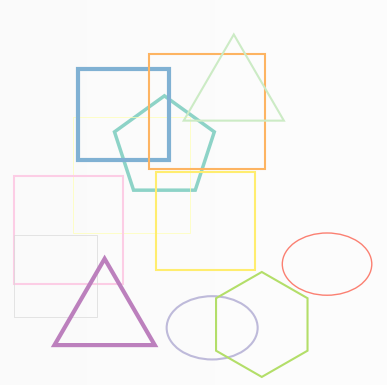[{"shape": "pentagon", "thickness": 2.5, "radius": 0.68, "center": [0.424, 0.616]}, {"shape": "square", "thickness": 0.5, "radius": 0.75, "center": [0.339, 0.545]}, {"shape": "oval", "thickness": 1.5, "radius": 0.59, "center": [0.547, 0.149]}, {"shape": "oval", "thickness": 1, "radius": 0.58, "center": [0.844, 0.314]}, {"shape": "square", "thickness": 3, "radius": 0.59, "center": [0.318, 0.703]}, {"shape": "square", "thickness": 1.5, "radius": 0.75, "center": [0.535, 0.71]}, {"shape": "hexagon", "thickness": 1.5, "radius": 0.68, "center": [0.676, 0.157]}, {"shape": "square", "thickness": 1.5, "radius": 0.7, "center": [0.177, 0.402]}, {"shape": "square", "thickness": 0.5, "radius": 0.53, "center": [0.143, 0.283]}, {"shape": "triangle", "thickness": 3, "radius": 0.75, "center": [0.27, 0.178]}, {"shape": "triangle", "thickness": 1.5, "radius": 0.75, "center": [0.603, 0.761]}, {"shape": "square", "thickness": 1.5, "radius": 0.63, "center": [0.53, 0.427]}]